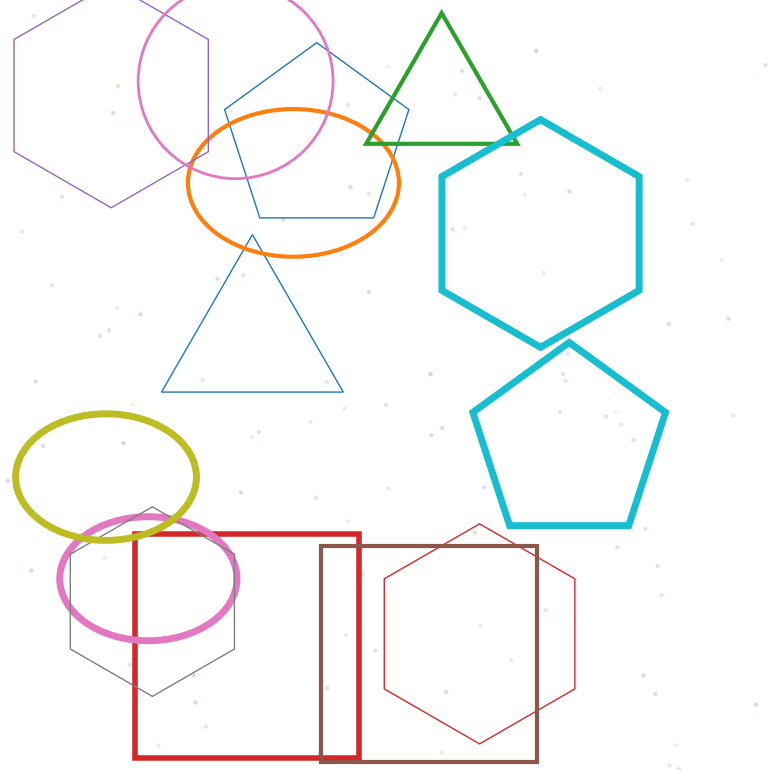[{"shape": "pentagon", "thickness": 0.5, "radius": 0.63, "center": [0.411, 0.819]}, {"shape": "triangle", "thickness": 0.5, "radius": 0.68, "center": [0.328, 0.559]}, {"shape": "oval", "thickness": 1.5, "radius": 0.69, "center": [0.381, 0.762]}, {"shape": "triangle", "thickness": 1.5, "radius": 0.57, "center": [0.574, 0.87]}, {"shape": "square", "thickness": 2, "radius": 0.73, "center": [0.321, 0.161]}, {"shape": "hexagon", "thickness": 0.5, "radius": 0.71, "center": [0.623, 0.177]}, {"shape": "hexagon", "thickness": 0.5, "radius": 0.73, "center": [0.144, 0.876]}, {"shape": "square", "thickness": 1.5, "radius": 0.7, "center": [0.557, 0.151]}, {"shape": "circle", "thickness": 1, "radius": 0.63, "center": [0.306, 0.895]}, {"shape": "oval", "thickness": 2.5, "radius": 0.58, "center": [0.193, 0.248]}, {"shape": "hexagon", "thickness": 0.5, "radius": 0.62, "center": [0.198, 0.219]}, {"shape": "oval", "thickness": 2.5, "radius": 0.59, "center": [0.138, 0.38]}, {"shape": "hexagon", "thickness": 2.5, "radius": 0.74, "center": [0.702, 0.697]}, {"shape": "pentagon", "thickness": 2.5, "radius": 0.66, "center": [0.739, 0.424]}]